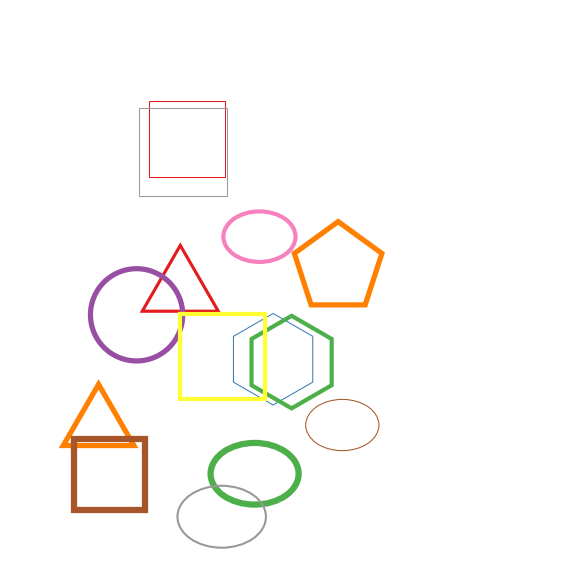[{"shape": "square", "thickness": 0.5, "radius": 0.33, "center": [0.324, 0.758]}, {"shape": "triangle", "thickness": 1.5, "radius": 0.38, "center": [0.312, 0.498]}, {"shape": "hexagon", "thickness": 0.5, "radius": 0.4, "center": [0.473, 0.377]}, {"shape": "hexagon", "thickness": 2, "radius": 0.4, "center": [0.505, 0.372]}, {"shape": "oval", "thickness": 3, "radius": 0.38, "center": [0.441, 0.179]}, {"shape": "circle", "thickness": 2.5, "radius": 0.4, "center": [0.236, 0.454]}, {"shape": "triangle", "thickness": 2.5, "radius": 0.35, "center": [0.171, 0.263]}, {"shape": "pentagon", "thickness": 2.5, "radius": 0.4, "center": [0.586, 0.536]}, {"shape": "square", "thickness": 2, "radius": 0.37, "center": [0.385, 0.383]}, {"shape": "oval", "thickness": 0.5, "radius": 0.32, "center": [0.593, 0.263]}, {"shape": "square", "thickness": 3, "radius": 0.31, "center": [0.189, 0.177]}, {"shape": "oval", "thickness": 2, "radius": 0.31, "center": [0.449, 0.589]}, {"shape": "oval", "thickness": 1, "radius": 0.38, "center": [0.384, 0.104]}, {"shape": "square", "thickness": 0.5, "radius": 0.38, "center": [0.316, 0.736]}]